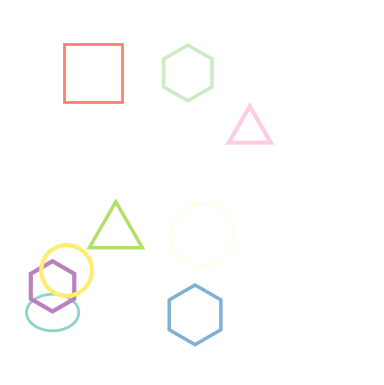[{"shape": "oval", "thickness": 2, "radius": 0.34, "center": [0.137, 0.188]}, {"shape": "circle", "thickness": 0.5, "radius": 0.41, "center": [0.526, 0.39]}, {"shape": "square", "thickness": 2, "radius": 0.38, "center": [0.242, 0.81]}, {"shape": "hexagon", "thickness": 2.5, "radius": 0.39, "center": [0.507, 0.182]}, {"shape": "triangle", "thickness": 2.5, "radius": 0.4, "center": [0.301, 0.396]}, {"shape": "triangle", "thickness": 3, "radius": 0.32, "center": [0.649, 0.661]}, {"shape": "hexagon", "thickness": 3, "radius": 0.33, "center": [0.136, 0.256]}, {"shape": "hexagon", "thickness": 2.5, "radius": 0.36, "center": [0.488, 0.81]}, {"shape": "circle", "thickness": 3, "radius": 0.33, "center": [0.173, 0.297]}]